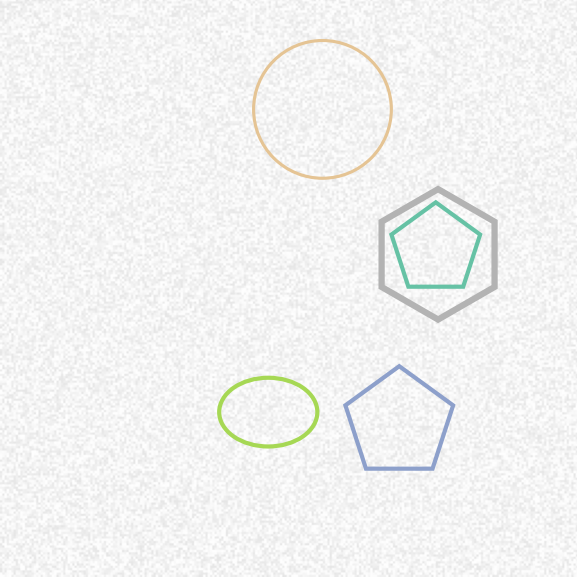[{"shape": "pentagon", "thickness": 2, "radius": 0.4, "center": [0.755, 0.568]}, {"shape": "pentagon", "thickness": 2, "radius": 0.49, "center": [0.691, 0.267]}, {"shape": "oval", "thickness": 2, "radius": 0.43, "center": [0.465, 0.286]}, {"shape": "circle", "thickness": 1.5, "radius": 0.6, "center": [0.558, 0.81]}, {"shape": "hexagon", "thickness": 3, "radius": 0.56, "center": [0.759, 0.559]}]